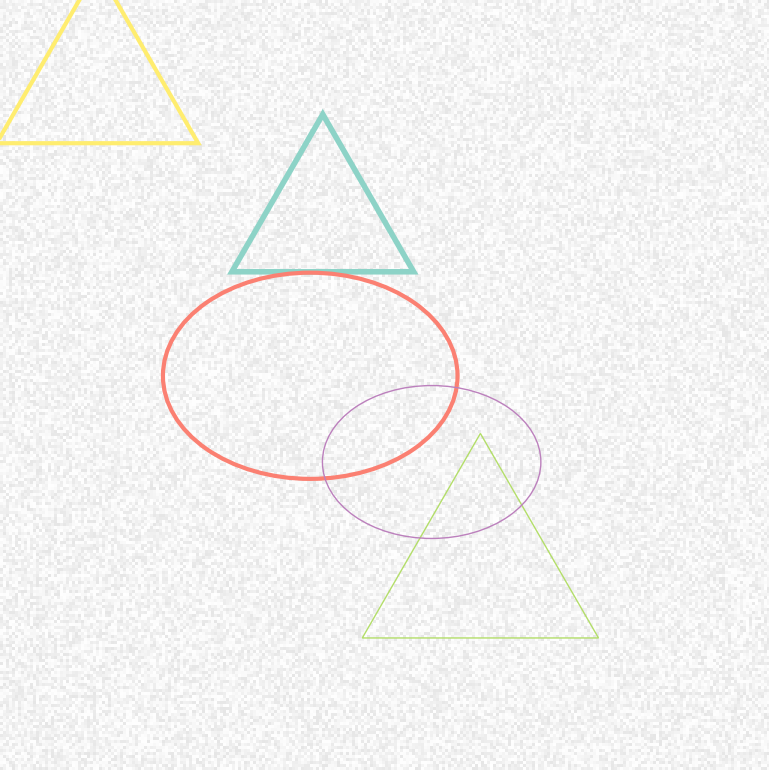[{"shape": "triangle", "thickness": 2, "radius": 0.68, "center": [0.419, 0.715]}, {"shape": "oval", "thickness": 1.5, "radius": 0.96, "center": [0.403, 0.512]}, {"shape": "triangle", "thickness": 0.5, "radius": 0.89, "center": [0.624, 0.26]}, {"shape": "oval", "thickness": 0.5, "radius": 0.71, "center": [0.561, 0.4]}, {"shape": "triangle", "thickness": 1.5, "radius": 0.76, "center": [0.127, 0.89]}]